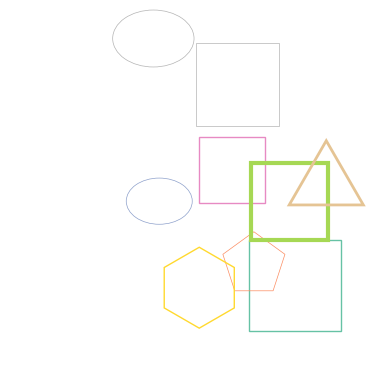[{"shape": "square", "thickness": 1, "radius": 0.59, "center": [0.766, 0.258]}, {"shape": "pentagon", "thickness": 0.5, "radius": 0.42, "center": [0.659, 0.313]}, {"shape": "oval", "thickness": 0.5, "radius": 0.43, "center": [0.414, 0.477]}, {"shape": "square", "thickness": 1, "radius": 0.43, "center": [0.602, 0.559]}, {"shape": "square", "thickness": 3, "radius": 0.5, "center": [0.753, 0.476]}, {"shape": "hexagon", "thickness": 1, "radius": 0.53, "center": [0.518, 0.253]}, {"shape": "triangle", "thickness": 2, "radius": 0.56, "center": [0.847, 0.523]}, {"shape": "oval", "thickness": 0.5, "radius": 0.53, "center": [0.398, 0.9]}, {"shape": "square", "thickness": 0.5, "radius": 0.54, "center": [0.616, 0.781]}]